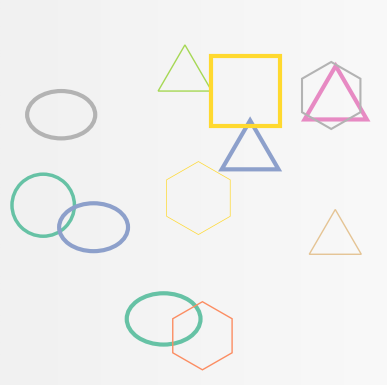[{"shape": "circle", "thickness": 2.5, "radius": 0.4, "center": [0.111, 0.467]}, {"shape": "oval", "thickness": 3, "radius": 0.48, "center": [0.422, 0.172]}, {"shape": "hexagon", "thickness": 1, "radius": 0.44, "center": [0.522, 0.128]}, {"shape": "triangle", "thickness": 3, "radius": 0.42, "center": [0.645, 0.602]}, {"shape": "oval", "thickness": 3, "radius": 0.44, "center": [0.241, 0.41]}, {"shape": "triangle", "thickness": 3, "radius": 0.46, "center": [0.866, 0.736]}, {"shape": "triangle", "thickness": 1, "radius": 0.4, "center": [0.477, 0.803]}, {"shape": "hexagon", "thickness": 0.5, "radius": 0.47, "center": [0.512, 0.486]}, {"shape": "square", "thickness": 3, "radius": 0.45, "center": [0.634, 0.764]}, {"shape": "triangle", "thickness": 1, "radius": 0.39, "center": [0.865, 0.378]}, {"shape": "hexagon", "thickness": 1.5, "radius": 0.44, "center": [0.855, 0.752]}, {"shape": "oval", "thickness": 3, "radius": 0.44, "center": [0.158, 0.702]}]